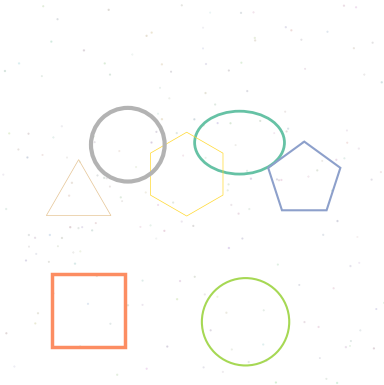[{"shape": "oval", "thickness": 2, "radius": 0.58, "center": [0.622, 0.63]}, {"shape": "square", "thickness": 2.5, "radius": 0.48, "center": [0.229, 0.193]}, {"shape": "pentagon", "thickness": 1.5, "radius": 0.49, "center": [0.79, 0.534]}, {"shape": "circle", "thickness": 1.5, "radius": 0.57, "center": [0.638, 0.164]}, {"shape": "hexagon", "thickness": 0.5, "radius": 0.54, "center": [0.485, 0.548]}, {"shape": "triangle", "thickness": 0.5, "radius": 0.48, "center": [0.204, 0.489]}, {"shape": "circle", "thickness": 3, "radius": 0.48, "center": [0.332, 0.624]}]